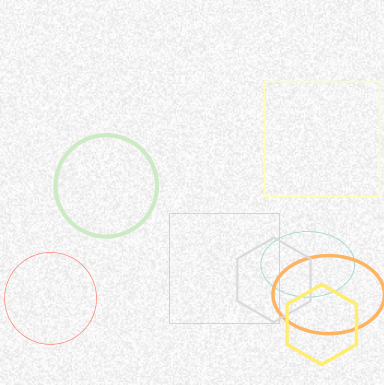[{"shape": "oval", "thickness": 0.5, "radius": 0.61, "center": [0.799, 0.313]}, {"shape": "square", "thickness": 1, "radius": 0.75, "center": [0.836, 0.64]}, {"shape": "circle", "thickness": 0.5, "radius": 0.6, "center": [0.131, 0.225]}, {"shape": "oval", "thickness": 2.5, "radius": 0.72, "center": [0.854, 0.235]}, {"shape": "square", "thickness": 0.5, "radius": 0.71, "center": [0.582, 0.305]}, {"shape": "hexagon", "thickness": 1.5, "radius": 0.55, "center": [0.712, 0.273]}, {"shape": "circle", "thickness": 3, "radius": 0.66, "center": [0.276, 0.517]}, {"shape": "hexagon", "thickness": 2.5, "radius": 0.52, "center": [0.836, 0.157]}]